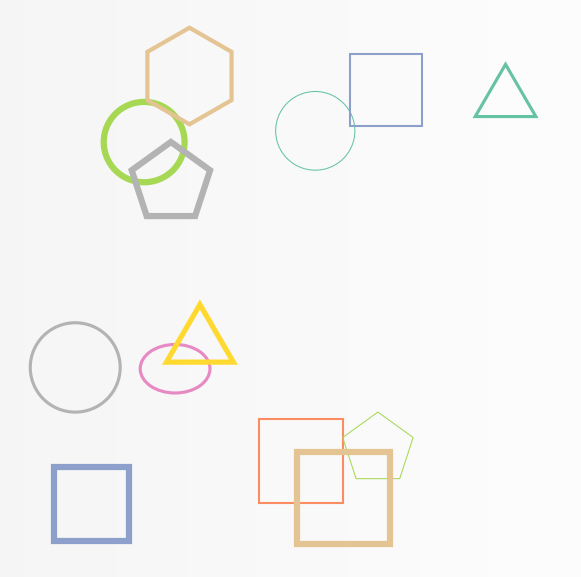[{"shape": "triangle", "thickness": 1.5, "radius": 0.3, "center": [0.87, 0.827]}, {"shape": "circle", "thickness": 0.5, "radius": 0.34, "center": [0.542, 0.773]}, {"shape": "square", "thickness": 1, "radius": 0.36, "center": [0.517, 0.201]}, {"shape": "square", "thickness": 3, "radius": 0.32, "center": [0.158, 0.126]}, {"shape": "square", "thickness": 1, "radius": 0.31, "center": [0.664, 0.843]}, {"shape": "oval", "thickness": 1.5, "radius": 0.3, "center": [0.301, 0.361]}, {"shape": "circle", "thickness": 3, "radius": 0.35, "center": [0.248, 0.753]}, {"shape": "pentagon", "thickness": 0.5, "radius": 0.32, "center": [0.65, 0.222]}, {"shape": "triangle", "thickness": 2.5, "radius": 0.33, "center": [0.344, 0.405]}, {"shape": "square", "thickness": 3, "radius": 0.4, "center": [0.59, 0.137]}, {"shape": "hexagon", "thickness": 2, "radius": 0.42, "center": [0.326, 0.867]}, {"shape": "pentagon", "thickness": 3, "radius": 0.35, "center": [0.294, 0.682]}, {"shape": "circle", "thickness": 1.5, "radius": 0.39, "center": [0.129, 0.363]}]